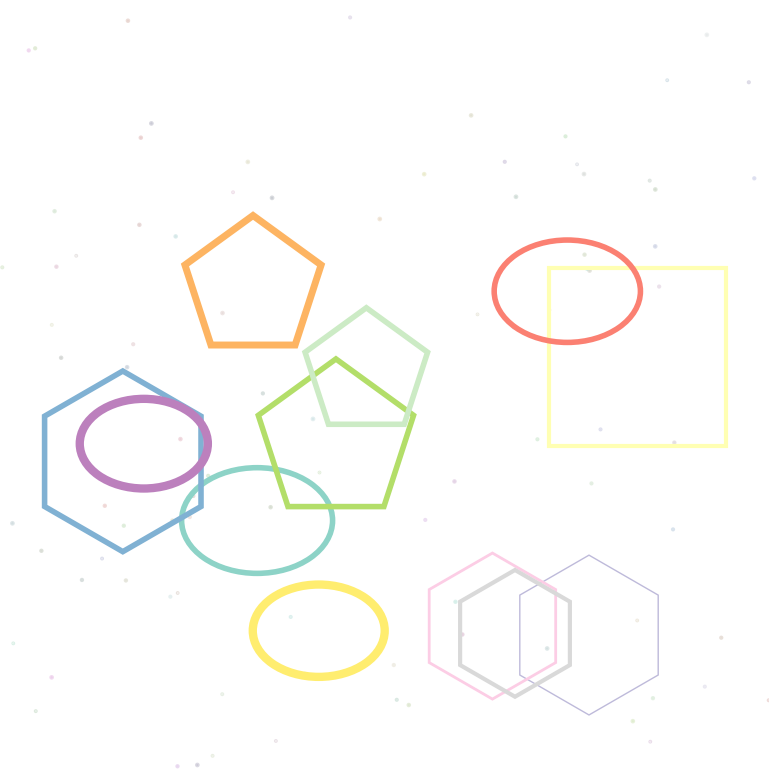[{"shape": "oval", "thickness": 2, "radius": 0.49, "center": [0.334, 0.324]}, {"shape": "square", "thickness": 1.5, "radius": 0.58, "center": [0.828, 0.537]}, {"shape": "hexagon", "thickness": 0.5, "radius": 0.52, "center": [0.765, 0.175]}, {"shape": "oval", "thickness": 2, "radius": 0.47, "center": [0.737, 0.622]}, {"shape": "hexagon", "thickness": 2, "radius": 0.59, "center": [0.159, 0.401]}, {"shape": "pentagon", "thickness": 2.5, "radius": 0.46, "center": [0.329, 0.627]}, {"shape": "pentagon", "thickness": 2, "radius": 0.53, "center": [0.436, 0.428]}, {"shape": "hexagon", "thickness": 1, "radius": 0.47, "center": [0.64, 0.187]}, {"shape": "hexagon", "thickness": 1.5, "radius": 0.41, "center": [0.669, 0.177]}, {"shape": "oval", "thickness": 3, "radius": 0.42, "center": [0.187, 0.424]}, {"shape": "pentagon", "thickness": 2, "radius": 0.42, "center": [0.476, 0.517]}, {"shape": "oval", "thickness": 3, "radius": 0.43, "center": [0.414, 0.181]}]